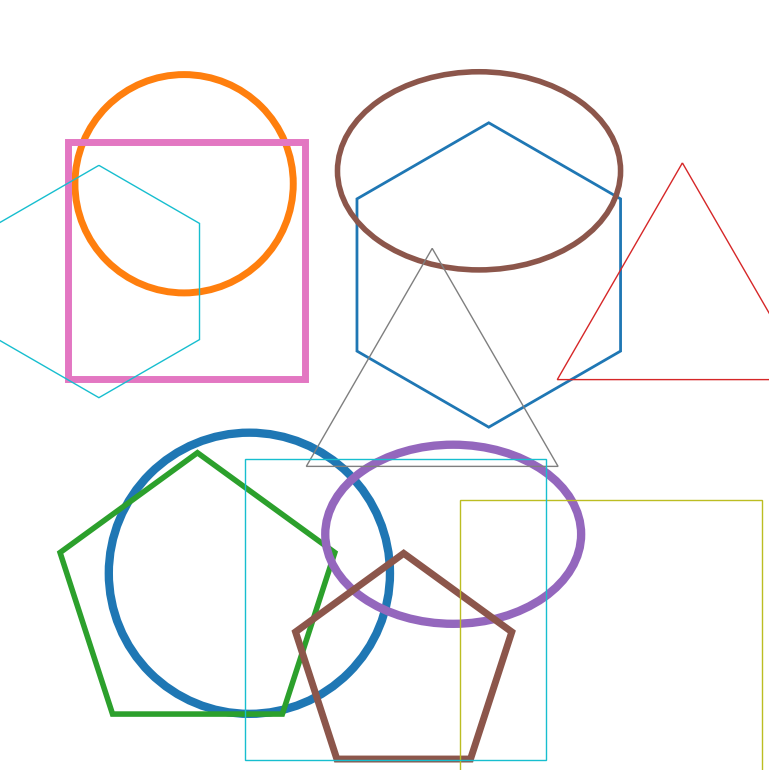[{"shape": "hexagon", "thickness": 1, "radius": 0.99, "center": [0.635, 0.643]}, {"shape": "circle", "thickness": 3, "radius": 0.91, "center": [0.324, 0.256]}, {"shape": "circle", "thickness": 2.5, "radius": 0.71, "center": [0.239, 0.761]}, {"shape": "pentagon", "thickness": 2, "radius": 0.94, "center": [0.256, 0.224]}, {"shape": "triangle", "thickness": 0.5, "radius": 0.94, "center": [0.886, 0.601]}, {"shape": "oval", "thickness": 3, "radius": 0.83, "center": [0.589, 0.306]}, {"shape": "pentagon", "thickness": 2.5, "radius": 0.74, "center": [0.524, 0.134]}, {"shape": "oval", "thickness": 2, "radius": 0.92, "center": [0.622, 0.778]}, {"shape": "square", "thickness": 2.5, "radius": 0.77, "center": [0.242, 0.662]}, {"shape": "triangle", "thickness": 0.5, "radius": 0.94, "center": [0.561, 0.489]}, {"shape": "square", "thickness": 0.5, "radius": 0.98, "center": [0.794, 0.154]}, {"shape": "square", "thickness": 0.5, "radius": 0.98, "center": [0.514, 0.208]}, {"shape": "hexagon", "thickness": 0.5, "radius": 0.75, "center": [0.128, 0.634]}]